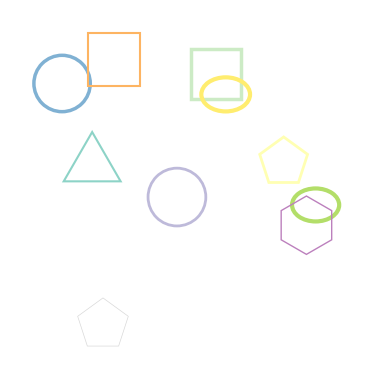[{"shape": "triangle", "thickness": 1.5, "radius": 0.43, "center": [0.239, 0.572]}, {"shape": "pentagon", "thickness": 2, "radius": 0.33, "center": [0.737, 0.579]}, {"shape": "circle", "thickness": 2, "radius": 0.38, "center": [0.46, 0.488]}, {"shape": "circle", "thickness": 2.5, "radius": 0.37, "center": [0.161, 0.783]}, {"shape": "square", "thickness": 1.5, "radius": 0.34, "center": [0.296, 0.846]}, {"shape": "oval", "thickness": 3, "radius": 0.31, "center": [0.82, 0.468]}, {"shape": "pentagon", "thickness": 0.5, "radius": 0.35, "center": [0.267, 0.157]}, {"shape": "hexagon", "thickness": 1, "radius": 0.38, "center": [0.796, 0.415]}, {"shape": "square", "thickness": 2.5, "radius": 0.33, "center": [0.562, 0.808]}, {"shape": "oval", "thickness": 3, "radius": 0.32, "center": [0.586, 0.755]}]